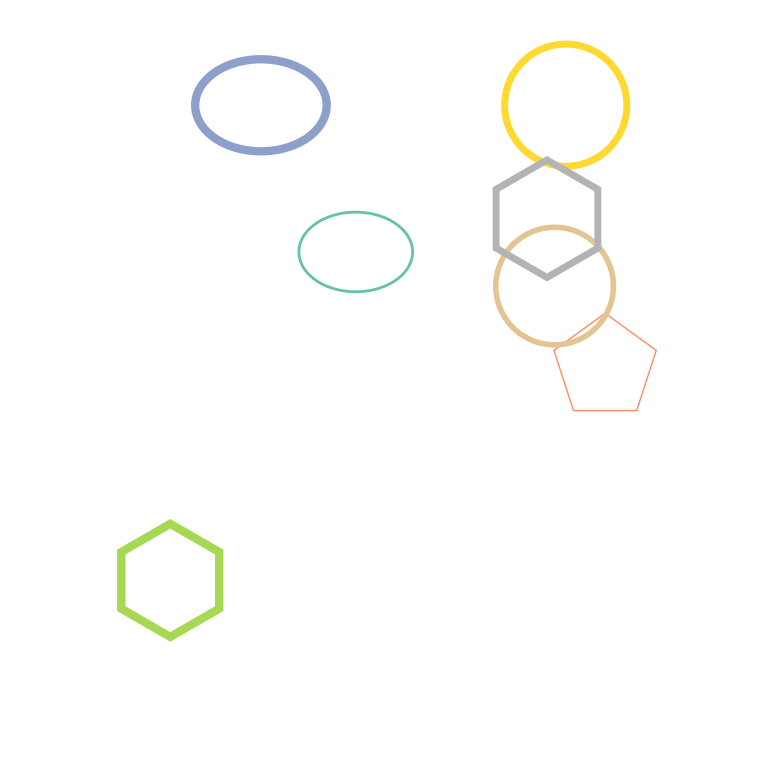[{"shape": "oval", "thickness": 1, "radius": 0.37, "center": [0.462, 0.673]}, {"shape": "pentagon", "thickness": 0.5, "radius": 0.35, "center": [0.786, 0.523]}, {"shape": "oval", "thickness": 3, "radius": 0.43, "center": [0.339, 0.863]}, {"shape": "hexagon", "thickness": 3, "radius": 0.37, "center": [0.221, 0.246]}, {"shape": "circle", "thickness": 2.5, "radius": 0.4, "center": [0.735, 0.863]}, {"shape": "circle", "thickness": 2, "radius": 0.38, "center": [0.72, 0.628]}, {"shape": "hexagon", "thickness": 2.5, "radius": 0.38, "center": [0.71, 0.716]}]